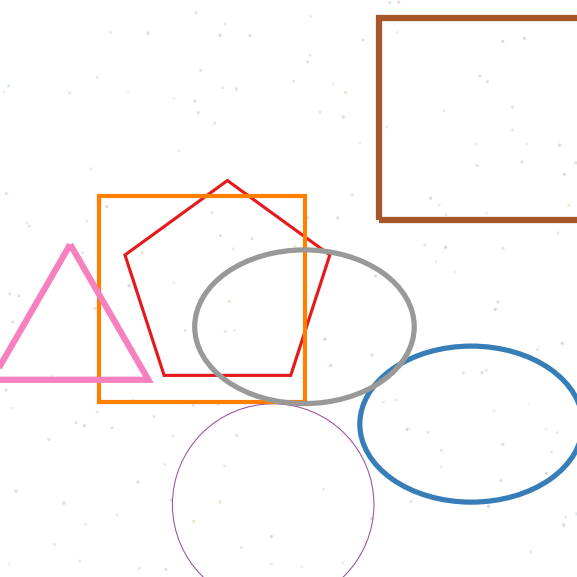[{"shape": "pentagon", "thickness": 1.5, "radius": 0.93, "center": [0.394, 0.5]}, {"shape": "oval", "thickness": 2.5, "radius": 0.96, "center": [0.816, 0.265]}, {"shape": "circle", "thickness": 0.5, "radius": 0.87, "center": [0.473, 0.125]}, {"shape": "square", "thickness": 2, "radius": 0.89, "center": [0.35, 0.481]}, {"shape": "square", "thickness": 3, "radius": 0.87, "center": [0.831, 0.793]}, {"shape": "triangle", "thickness": 3, "radius": 0.78, "center": [0.122, 0.42]}, {"shape": "oval", "thickness": 2.5, "radius": 0.95, "center": [0.527, 0.433]}]